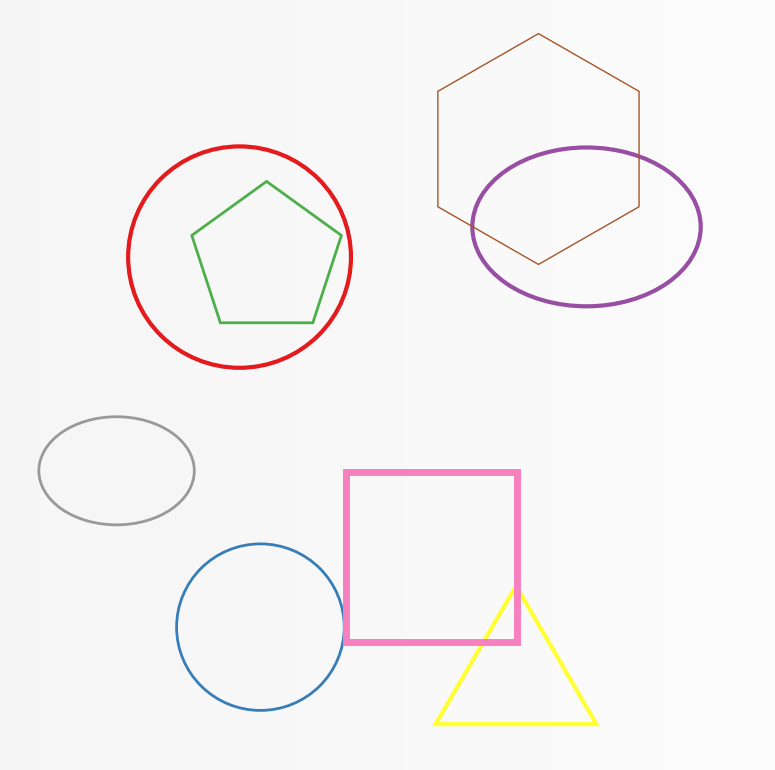[{"shape": "circle", "thickness": 1.5, "radius": 0.72, "center": [0.309, 0.666]}, {"shape": "circle", "thickness": 1, "radius": 0.54, "center": [0.336, 0.186]}, {"shape": "pentagon", "thickness": 1, "radius": 0.51, "center": [0.344, 0.663]}, {"shape": "oval", "thickness": 1.5, "radius": 0.74, "center": [0.757, 0.705]}, {"shape": "triangle", "thickness": 1.5, "radius": 0.6, "center": [0.666, 0.119]}, {"shape": "hexagon", "thickness": 0.5, "radius": 0.75, "center": [0.695, 0.806]}, {"shape": "square", "thickness": 2.5, "radius": 0.55, "center": [0.556, 0.277]}, {"shape": "oval", "thickness": 1, "radius": 0.5, "center": [0.15, 0.389]}]